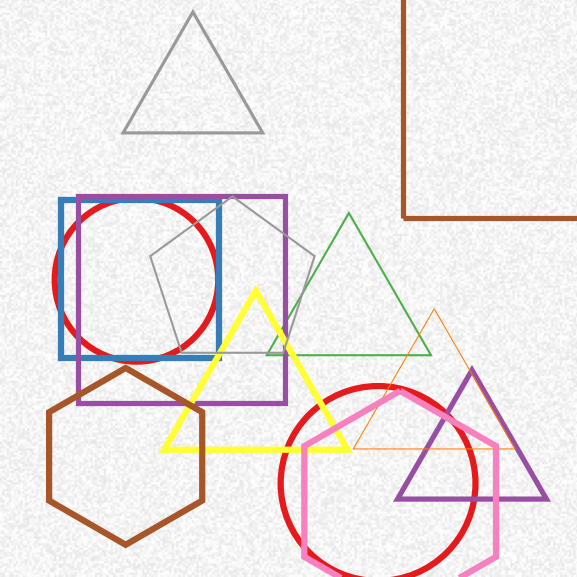[{"shape": "circle", "thickness": 3, "radius": 0.84, "center": [0.655, 0.162]}, {"shape": "circle", "thickness": 3, "radius": 0.71, "center": [0.236, 0.515]}, {"shape": "square", "thickness": 3, "radius": 0.68, "center": [0.243, 0.516]}, {"shape": "triangle", "thickness": 1, "radius": 0.82, "center": [0.604, 0.466]}, {"shape": "square", "thickness": 2.5, "radius": 0.89, "center": [0.315, 0.48]}, {"shape": "triangle", "thickness": 2.5, "radius": 0.74, "center": [0.817, 0.209]}, {"shape": "triangle", "thickness": 0.5, "radius": 0.81, "center": [0.752, 0.303]}, {"shape": "triangle", "thickness": 3, "radius": 0.92, "center": [0.443, 0.312]}, {"shape": "square", "thickness": 2.5, "radius": 0.96, "center": [0.889, 0.814]}, {"shape": "hexagon", "thickness": 3, "radius": 0.77, "center": [0.218, 0.209]}, {"shape": "hexagon", "thickness": 3, "radius": 0.96, "center": [0.693, 0.131]}, {"shape": "pentagon", "thickness": 1, "radius": 0.75, "center": [0.402, 0.509]}, {"shape": "triangle", "thickness": 1.5, "radius": 0.7, "center": [0.334, 0.839]}]